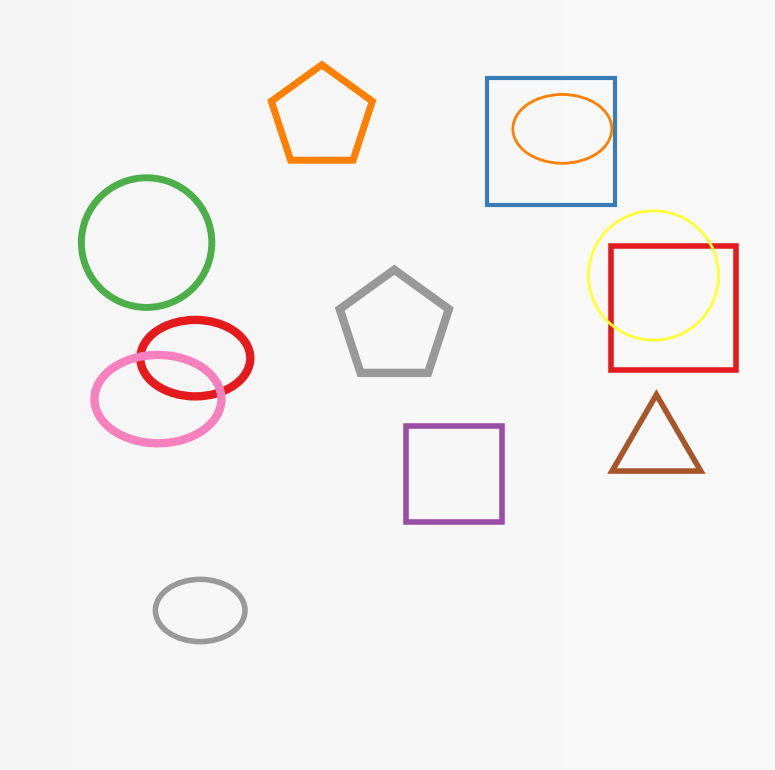[{"shape": "square", "thickness": 2, "radius": 0.4, "center": [0.869, 0.6]}, {"shape": "oval", "thickness": 3, "radius": 0.35, "center": [0.252, 0.535]}, {"shape": "square", "thickness": 1.5, "radius": 0.41, "center": [0.711, 0.816]}, {"shape": "circle", "thickness": 2.5, "radius": 0.42, "center": [0.189, 0.685]}, {"shape": "square", "thickness": 2, "radius": 0.31, "center": [0.586, 0.385]}, {"shape": "pentagon", "thickness": 2.5, "radius": 0.34, "center": [0.415, 0.847]}, {"shape": "oval", "thickness": 1, "radius": 0.32, "center": [0.726, 0.833]}, {"shape": "circle", "thickness": 1, "radius": 0.42, "center": [0.843, 0.642]}, {"shape": "triangle", "thickness": 2, "radius": 0.33, "center": [0.847, 0.421]}, {"shape": "oval", "thickness": 3, "radius": 0.41, "center": [0.204, 0.482]}, {"shape": "oval", "thickness": 2, "radius": 0.29, "center": [0.258, 0.207]}, {"shape": "pentagon", "thickness": 3, "radius": 0.37, "center": [0.509, 0.576]}]